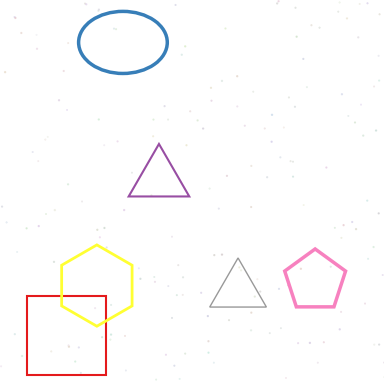[{"shape": "square", "thickness": 1.5, "radius": 0.51, "center": [0.173, 0.128]}, {"shape": "oval", "thickness": 2.5, "radius": 0.58, "center": [0.319, 0.89]}, {"shape": "triangle", "thickness": 1.5, "radius": 0.45, "center": [0.413, 0.535]}, {"shape": "hexagon", "thickness": 2, "radius": 0.53, "center": [0.252, 0.258]}, {"shape": "pentagon", "thickness": 2.5, "radius": 0.42, "center": [0.819, 0.27]}, {"shape": "triangle", "thickness": 1, "radius": 0.43, "center": [0.618, 0.245]}]